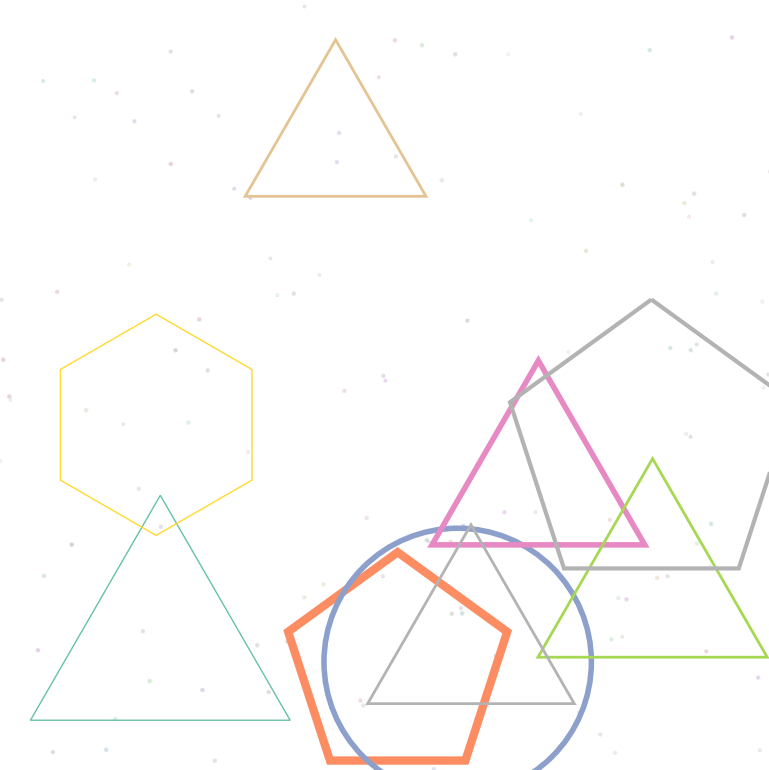[{"shape": "triangle", "thickness": 0.5, "radius": 0.97, "center": [0.208, 0.162]}, {"shape": "pentagon", "thickness": 3, "radius": 0.75, "center": [0.516, 0.133]}, {"shape": "circle", "thickness": 2, "radius": 0.87, "center": [0.594, 0.14]}, {"shape": "triangle", "thickness": 2, "radius": 0.8, "center": [0.699, 0.372]}, {"shape": "triangle", "thickness": 1, "radius": 0.86, "center": [0.848, 0.232]}, {"shape": "hexagon", "thickness": 0.5, "radius": 0.72, "center": [0.203, 0.448]}, {"shape": "triangle", "thickness": 1, "radius": 0.68, "center": [0.436, 0.813]}, {"shape": "triangle", "thickness": 1, "radius": 0.77, "center": [0.612, 0.164]}, {"shape": "pentagon", "thickness": 1.5, "radius": 0.97, "center": [0.846, 0.418]}]